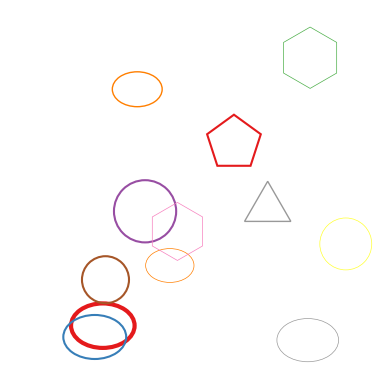[{"shape": "oval", "thickness": 3, "radius": 0.41, "center": [0.267, 0.154]}, {"shape": "pentagon", "thickness": 1.5, "radius": 0.37, "center": [0.608, 0.629]}, {"shape": "oval", "thickness": 1.5, "radius": 0.41, "center": [0.246, 0.125]}, {"shape": "hexagon", "thickness": 0.5, "radius": 0.4, "center": [0.806, 0.85]}, {"shape": "circle", "thickness": 1.5, "radius": 0.4, "center": [0.377, 0.451]}, {"shape": "oval", "thickness": 1, "radius": 0.32, "center": [0.356, 0.768]}, {"shape": "oval", "thickness": 0.5, "radius": 0.31, "center": [0.441, 0.31]}, {"shape": "circle", "thickness": 0.5, "radius": 0.34, "center": [0.898, 0.366]}, {"shape": "circle", "thickness": 1.5, "radius": 0.31, "center": [0.274, 0.273]}, {"shape": "hexagon", "thickness": 0.5, "radius": 0.38, "center": [0.461, 0.399]}, {"shape": "oval", "thickness": 0.5, "radius": 0.4, "center": [0.799, 0.117]}, {"shape": "triangle", "thickness": 1, "radius": 0.35, "center": [0.695, 0.46]}]